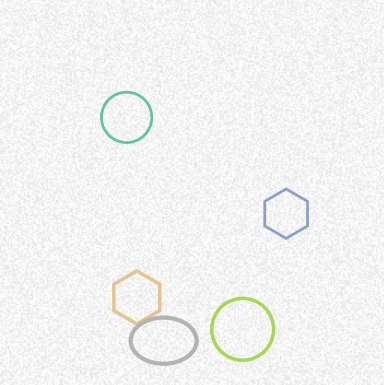[{"shape": "circle", "thickness": 2, "radius": 0.33, "center": [0.329, 0.695]}, {"shape": "hexagon", "thickness": 2, "radius": 0.32, "center": [0.743, 0.445]}, {"shape": "circle", "thickness": 2.5, "radius": 0.4, "center": [0.63, 0.145]}, {"shape": "hexagon", "thickness": 2.5, "radius": 0.34, "center": [0.355, 0.227]}, {"shape": "oval", "thickness": 3, "radius": 0.43, "center": [0.425, 0.115]}]